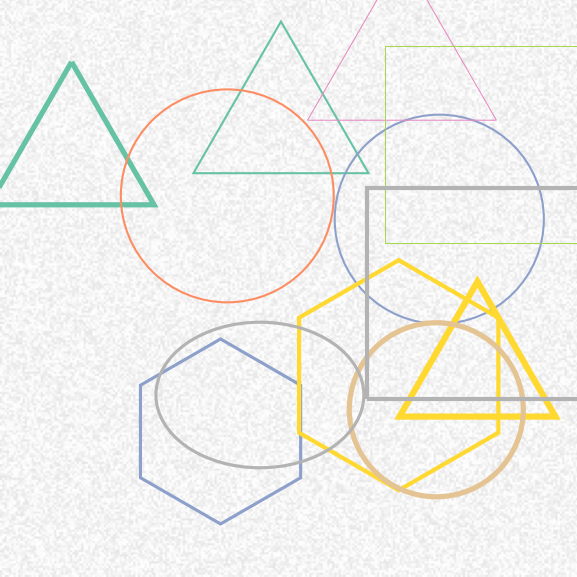[{"shape": "triangle", "thickness": 1, "radius": 0.88, "center": [0.487, 0.787]}, {"shape": "triangle", "thickness": 2.5, "radius": 0.82, "center": [0.124, 0.727]}, {"shape": "circle", "thickness": 1, "radius": 0.92, "center": [0.394, 0.66]}, {"shape": "circle", "thickness": 1, "radius": 0.91, "center": [0.761, 0.62]}, {"shape": "hexagon", "thickness": 1.5, "radius": 0.8, "center": [0.382, 0.252]}, {"shape": "triangle", "thickness": 0.5, "radius": 0.94, "center": [0.696, 0.885]}, {"shape": "square", "thickness": 0.5, "radius": 0.85, "center": [0.837, 0.749]}, {"shape": "hexagon", "thickness": 2, "radius": 1.0, "center": [0.69, 0.349]}, {"shape": "triangle", "thickness": 3, "radius": 0.78, "center": [0.827, 0.356]}, {"shape": "circle", "thickness": 2.5, "radius": 0.75, "center": [0.755, 0.29]}, {"shape": "oval", "thickness": 1.5, "radius": 0.9, "center": [0.45, 0.315]}, {"shape": "square", "thickness": 2, "radius": 0.91, "center": [0.819, 0.491]}]